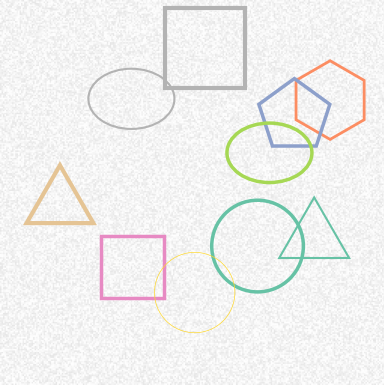[{"shape": "circle", "thickness": 2.5, "radius": 0.6, "center": [0.669, 0.361]}, {"shape": "triangle", "thickness": 1.5, "radius": 0.52, "center": [0.816, 0.382]}, {"shape": "hexagon", "thickness": 2, "radius": 0.51, "center": [0.857, 0.74]}, {"shape": "pentagon", "thickness": 2.5, "radius": 0.48, "center": [0.765, 0.699]}, {"shape": "square", "thickness": 2.5, "radius": 0.41, "center": [0.343, 0.306]}, {"shape": "oval", "thickness": 2.5, "radius": 0.55, "center": [0.7, 0.603]}, {"shape": "circle", "thickness": 0.5, "radius": 0.52, "center": [0.506, 0.24]}, {"shape": "triangle", "thickness": 3, "radius": 0.5, "center": [0.156, 0.471]}, {"shape": "square", "thickness": 3, "radius": 0.52, "center": [0.533, 0.876]}, {"shape": "oval", "thickness": 1.5, "radius": 0.56, "center": [0.341, 0.743]}]